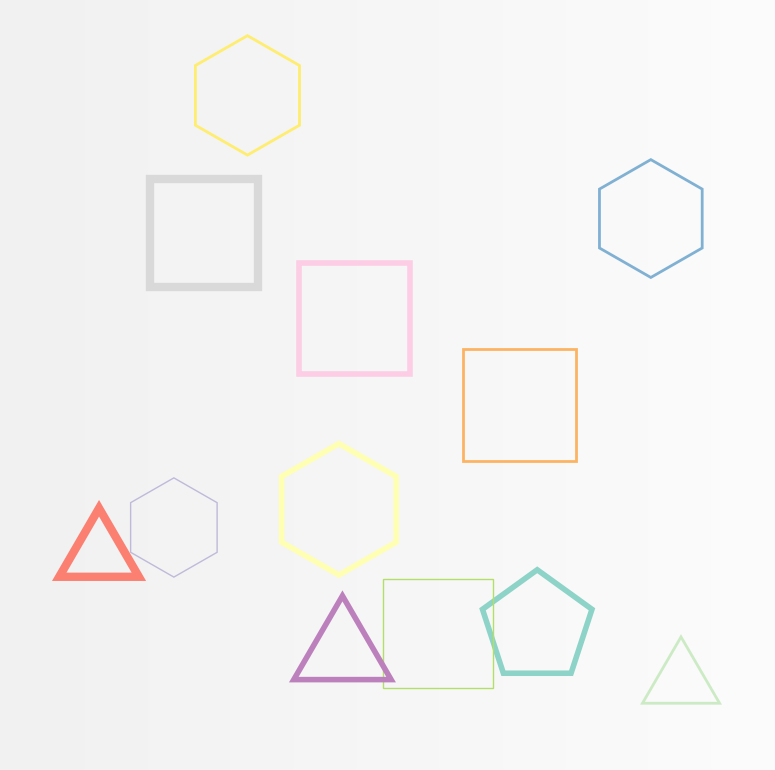[{"shape": "pentagon", "thickness": 2, "radius": 0.37, "center": [0.693, 0.186]}, {"shape": "hexagon", "thickness": 2, "radius": 0.43, "center": [0.437, 0.339]}, {"shape": "hexagon", "thickness": 0.5, "radius": 0.32, "center": [0.224, 0.315]}, {"shape": "triangle", "thickness": 3, "radius": 0.3, "center": [0.128, 0.281]}, {"shape": "hexagon", "thickness": 1, "radius": 0.38, "center": [0.84, 0.716]}, {"shape": "square", "thickness": 1, "radius": 0.36, "center": [0.67, 0.474]}, {"shape": "square", "thickness": 0.5, "radius": 0.35, "center": [0.565, 0.177]}, {"shape": "square", "thickness": 2, "radius": 0.36, "center": [0.458, 0.586]}, {"shape": "square", "thickness": 3, "radius": 0.35, "center": [0.263, 0.697]}, {"shape": "triangle", "thickness": 2, "radius": 0.36, "center": [0.442, 0.154]}, {"shape": "triangle", "thickness": 1, "radius": 0.29, "center": [0.879, 0.115]}, {"shape": "hexagon", "thickness": 1, "radius": 0.39, "center": [0.319, 0.876]}]